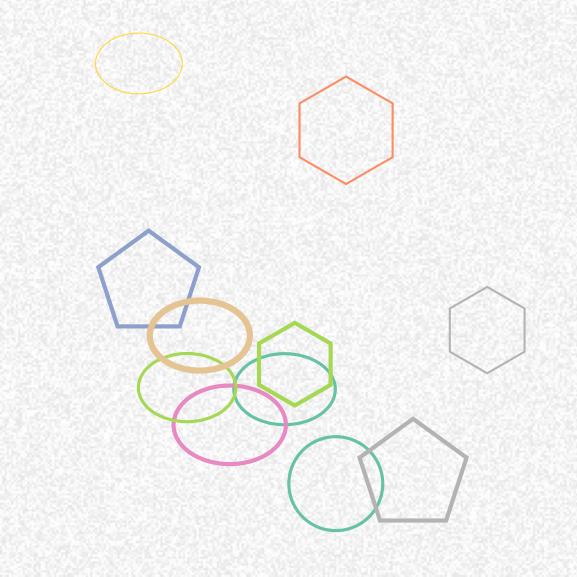[{"shape": "circle", "thickness": 1.5, "radius": 0.41, "center": [0.581, 0.162]}, {"shape": "oval", "thickness": 1.5, "radius": 0.44, "center": [0.493, 0.325]}, {"shape": "hexagon", "thickness": 1, "radius": 0.47, "center": [0.599, 0.774]}, {"shape": "pentagon", "thickness": 2, "radius": 0.46, "center": [0.257, 0.508]}, {"shape": "oval", "thickness": 2, "radius": 0.49, "center": [0.398, 0.264]}, {"shape": "oval", "thickness": 1.5, "radius": 0.42, "center": [0.324, 0.328]}, {"shape": "hexagon", "thickness": 2, "radius": 0.36, "center": [0.511, 0.369]}, {"shape": "oval", "thickness": 0.5, "radius": 0.38, "center": [0.24, 0.889]}, {"shape": "oval", "thickness": 3, "radius": 0.43, "center": [0.346, 0.418]}, {"shape": "pentagon", "thickness": 2, "radius": 0.49, "center": [0.715, 0.177]}, {"shape": "hexagon", "thickness": 1, "radius": 0.37, "center": [0.844, 0.428]}]